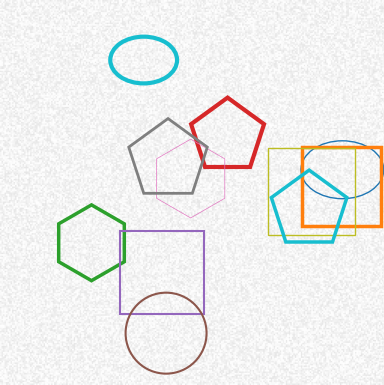[{"shape": "oval", "thickness": 1, "radius": 0.54, "center": [0.889, 0.559]}, {"shape": "square", "thickness": 2.5, "radius": 0.51, "center": [0.888, 0.515]}, {"shape": "hexagon", "thickness": 2.5, "radius": 0.49, "center": [0.238, 0.369]}, {"shape": "pentagon", "thickness": 3, "radius": 0.5, "center": [0.591, 0.647]}, {"shape": "square", "thickness": 1.5, "radius": 0.54, "center": [0.421, 0.292]}, {"shape": "circle", "thickness": 1.5, "radius": 0.53, "center": [0.431, 0.135]}, {"shape": "hexagon", "thickness": 0.5, "radius": 0.51, "center": [0.495, 0.536]}, {"shape": "pentagon", "thickness": 2, "radius": 0.54, "center": [0.436, 0.585]}, {"shape": "square", "thickness": 1, "radius": 0.56, "center": [0.809, 0.502]}, {"shape": "oval", "thickness": 3, "radius": 0.43, "center": [0.373, 0.844]}, {"shape": "pentagon", "thickness": 2.5, "radius": 0.52, "center": [0.803, 0.455]}]